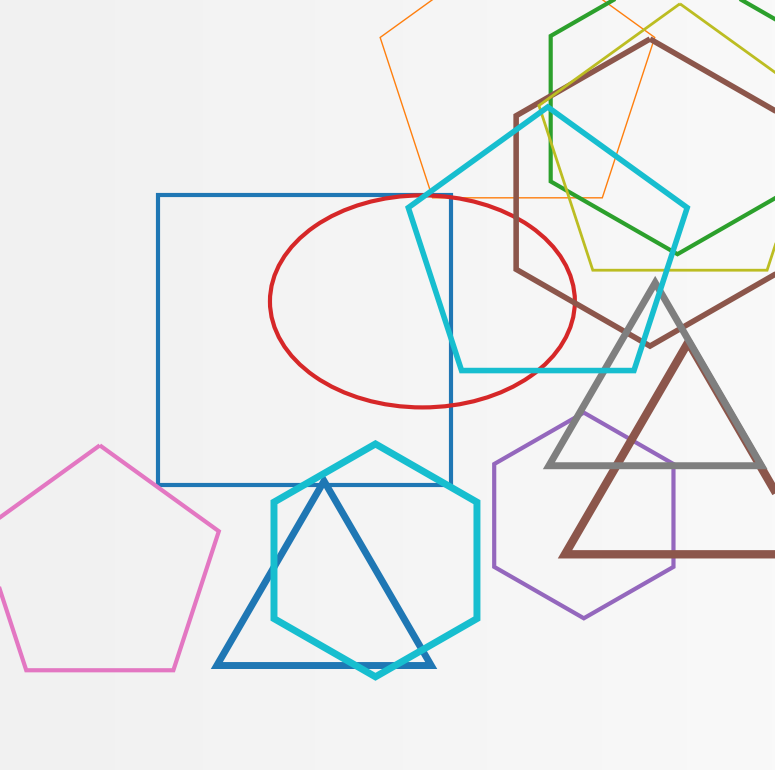[{"shape": "square", "thickness": 1.5, "radius": 0.94, "center": [0.393, 0.558]}, {"shape": "triangle", "thickness": 2.5, "radius": 0.8, "center": [0.418, 0.216]}, {"shape": "pentagon", "thickness": 0.5, "radius": 0.93, "center": [0.668, 0.894]}, {"shape": "hexagon", "thickness": 1.5, "radius": 0.94, "center": [0.874, 0.859]}, {"shape": "oval", "thickness": 1.5, "radius": 0.98, "center": [0.545, 0.609]}, {"shape": "hexagon", "thickness": 1.5, "radius": 0.67, "center": [0.753, 0.331]}, {"shape": "hexagon", "thickness": 2, "radius": 1.0, "center": [0.839, 0.75]}, {"shape": "triangle", "thickness": 3, "radius": 0.92, "center": [0.888, 0.372]}, {"shape": "pentagon", "thickness": 1.5, "radius": 0.81, "center": [0.129, 0.26]}, {"shape": "triangle", "thickness": 2.5, "radius": 0.79, "center": [0.845, 0.474]}, {"shape": "pentagon", "thickness": 1, "radius": 0.96, "center": [0.877, 0.804]}, {"shape": "pentagon", "thickness": 2, "radius": 0.95, "center": [0.707, 0.672]}, {"shape": "hexagon", "thickness": 2.5, "radius": 0.76, "center": [0.484, 0.272]}]